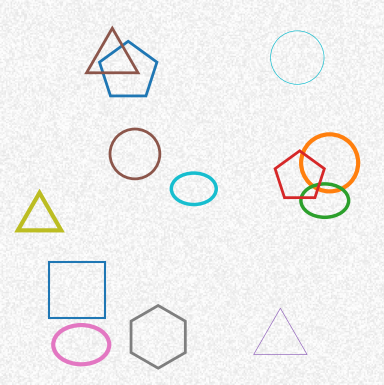[{"shape": "square", "thickness": 1.5, "radius": 0.36, "center": [0.201, 0.246]}, {"shape": "pentagon", "thickness": 2, "radius": 0.39, "center": [0.333, 0.814]}, {"shape": "circle", "thickness": 3, "radius": 0.37, "center": [0.856, 0.577]}, {"shape": "oval", "thickness": 2.5, "radius": 0.31, "center": [0.844, 0.479]}, {"shape": "pentagon", "thickness": 2, "radius": 0.34, "center": [0.778, 0.541]}, {"shape": "triangle", "thickness": 0.5, "radius": 0.4, "center": [0.728, 0.119]}, {"shape": "circle", "thickness": 2, "radius": 0.32, "center": [0.35, 0.6]}, {"shape": "triangle", "thickness": 2, "radius": 0.39, "center": [0.292, 0.85]}, {"shape": "oval", "thickness": 3, "radius": 0.36, "center": [0.211, 0.105]}, {"shape": "hexagon", "thickness": 2, "radius": 0.41, "center": [0.411, 0.125]}, {"shape": "triangle", "thickness": 3, "radius": 0.33, "center": [0.103, 0.434]}, {"shape": "circle", "thickness": 0.5, "radius": 0.35, "center": [0.772, 0.85]}, {"shape": "oval", "thickness": 2.5, "radius": 0.29, "center": [0.503, 0.51]}]